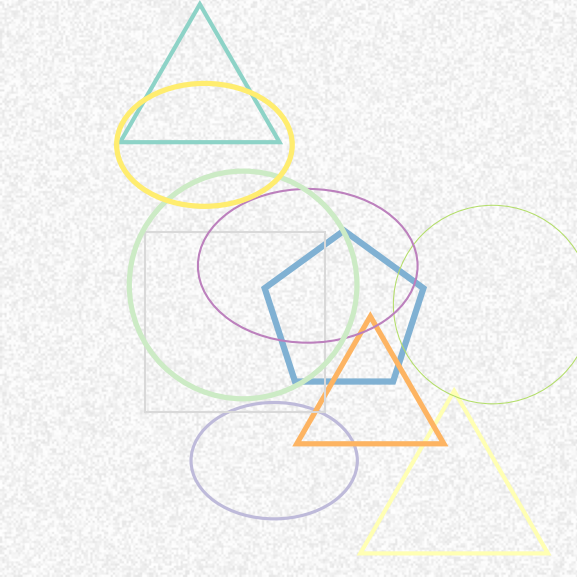[{"shape": "triangle", "thickness": 2, "radius": 0.8, "center": [0.346, 0.833]}, {"shape": "triangle", "thickness": 2, "radius": 0.94, "center": [0.786, 0.135]}, {"shape": "oval", "thickness": 1.5, "radius": 0.72, "center": [0.475, 0.201]}, {"shape": "pentagon", "thickness": 3, "radius": 0.72, "center": [0.596, 0.455]}, {"shape": "triangle", "thickness": 2.5, "radius": 0.74, "center": [0.641, 0.304]}, {"shape": "circle", "thickness": 0.5, "radius": 0.86, "center": [0.853, 0.472]}, {"shape": "square", "thickness": 1, "radius": 0.78, "center": [0.407, 0.442]}, {"shape": "oval", "thickness": 1, "radius": 0.95, "center": [0.533, 0.539]}, {"shape": "circle", "thickness": 2.5, "radius": 0.99, "center": [0.421, 0.506]}, {"shape": "oval", "thickness": 2.5, "radius": 0.76, "center": [0.354, 0.748]}]